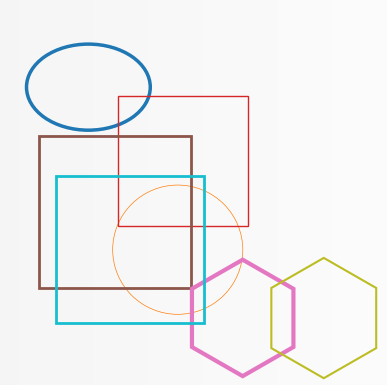[{"shape": "oval", "thickness": 2.5, "radius": 0.8, "center": [0.228, 0.774]}, {"shape": "circle", "thickness": 0.5, "radius": 0.84, "center": [0.459, 0.351]}, {"shape": "square", "thickness": 1, "radius": 0.84, "center": [0.473, 0.582]}, {"shape": "square", "thickness": 2, "radius": 0.98, "center": [0.296, 0.45]}, {"shape": "hexagon", "thickness": 3, "radius": 0.76, "center": [0.626, 0.174]}, {"shape": "hexagon", "thickness": 1.5, "radius": 0.78, "center": [0.836, 0.174]}, {"shape": "square", "thickness": 2, "radius": 0.96, "center": [0.335, 0.353]}]